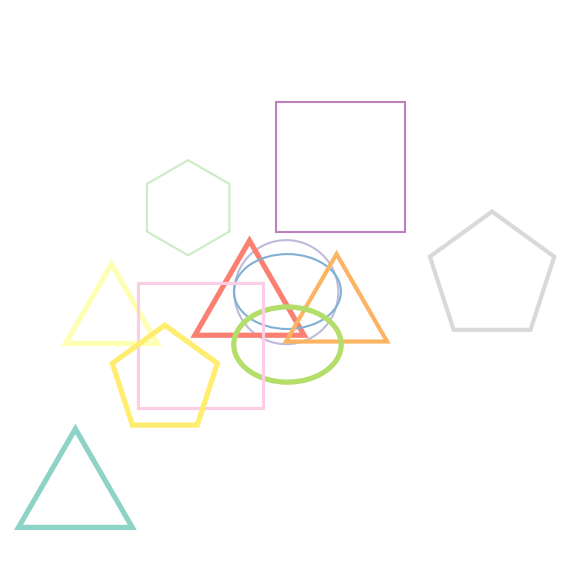[{"shape": "triangle", "thickness": 2.5, "radius": 0.57, "center": [0.13, 0.143]}, {"shape": "triangle", "thickness": 2.5, "radius": 0.46, "center": [0.193, 0.45]}, {"shape": "circle", "thickness": 1, "radius": 0.45, "center": [0.496, 0.493]}, {"shape": "triangle", "thickness": 2.5, "radius": 0.55, "center": [0.432, 0.473]}, {"shape": "oval", "thickness": 1, "radius": 0.46, "center": [0.498, 0.494]}, {"shape": "triangle", "thickness": 2, "radius": 0.5, "center": [0.583, 0.458]}, {"shape": "oval", "thickness": 2.5, "radius": 0.46, "center": [0.498, 0.402]}, {"shape": "square", "thickness": 1.5, "radius": 0.54, "center": [0.347, 0.4]}, {"shape": "pentagon", "thickness": 2, "radius": 0.57, "center": [0.852, 0.52]}, {"shape": "square", "thickness": 1, "radius": 0.56, "center": [0.59, 0.709]}, {"shape": "hexagon", "thickness": 1, "radius": 0.41, "center": [0.326, 0.639]}, {"shape": "pentagon", "thickness": 2.5, "radius": 0.48, "center": [0.285, 0.34]}]